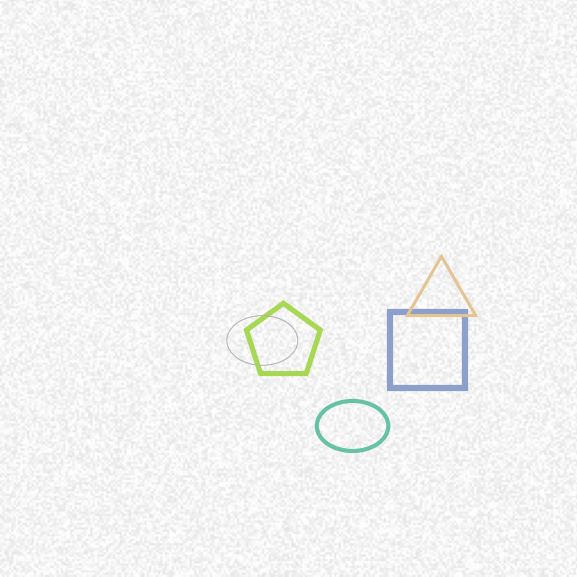[{"shape": "oval", "thickness": 2, "radius": 0.31, "center": [0.61, 0.262]}, {"shape": "square", "thickness": 3, "radius": 0.33, "center": [0.74, 0.393]}, {"shape": "pentagon", "thickness": 2.5, "radius": 0.34, "center": [0.491, 0.407]}, {"shape": "triangle", "thickness": 1.5, "radius": 0.34, "center": [0.764, 0.487]}, {"shape": "oval", "thickness": 0.5, "radius": 0.31, "center": [0.454, 0.41]}]